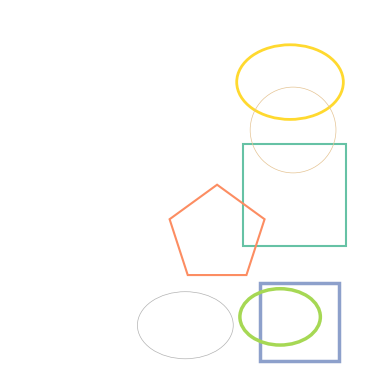[{"shape": "square", "thickness": 1.5, "radius": 0.66, "center": [0.765, 0.493]}, {"shape": "pentagon", "thickness": 1.5, "radius": 0.65, "center": [0.564, 0.391]}, {"shape": "square", "thickness": 2.5, "radius": 0.51, "center": [0.778, 0.163]}, {"shape": "oval", "thickness": 2.5, "radius": 0.52, "center": [0.728, 0.177]}, {"shape": "oval", "thickness": 2, "radius": 0.69, "center": [0.753, 0.787]}, {"shape": "circle", "thickness": 0.5, "radius": 0.56, "center": [0.761, 0.662]}, {"shape": "oval", "thickness": 0.5, "radius": 0.62, "center": [0.481, 0.155]}]